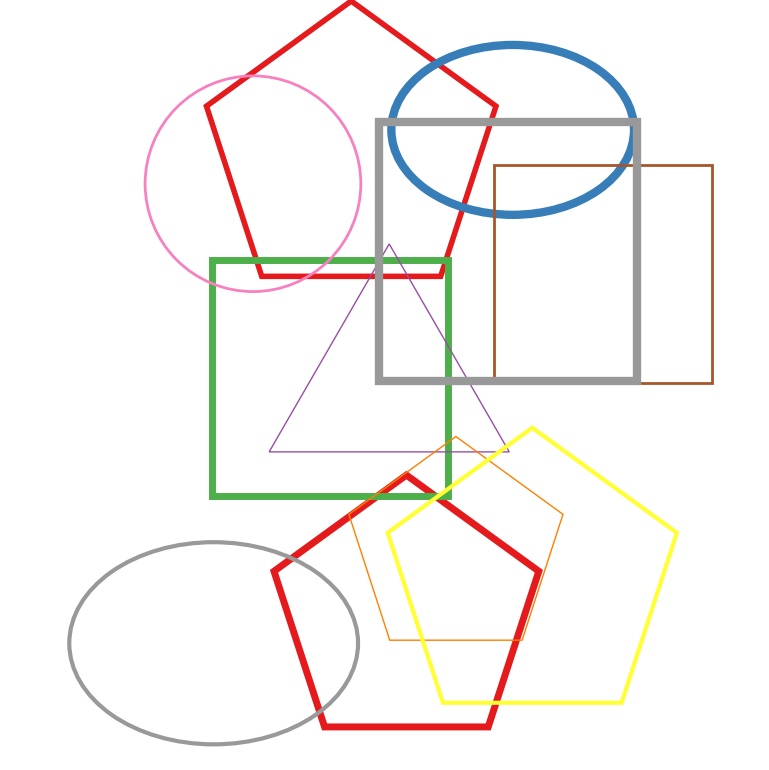[{"shape": "pentagon", "thickness": 2, "radius": 0.99, "center": [0.456, 0.801]}, {"shape": "pentagon", "thickness": 2.5, "radius": 0.9, "center": [0.528, 0.202]}, {"shape": "oval", "thickness": 3, "radius": 0.79, "center": [0.666, 0.831]}, {"shape": "square", "thickness": 2.5, "radius": 0.77, "center": [0.428, 0.51]}, {"shape": "triangle", "thickness": 0.5, "radius": 0.9, "center": [0.505, 0.503]}, {"shape": "pentagon", "thickness": 0.5, "radius": 0.73, "center": [0.592, 0.287]}, {"shape": "pentagon", "thickness": 1.5, "radius": 0.99, "center": [0.691, 0.247]}, {"shape": "square", "thickness": 1, "radius": 0.71, "center": [0.783, 0.644]}, {"shape": "circle", "thickness": 1, "radius": 0.7, "center": [0.329, 0.761]}, {"shape": "oval", "thickness": 1.5, "radius": 0.94, "center": [0.277, 0.165]}, {"shape": "square", "thickness": 3, "radius": 0.84, "center": [0.66, 0.673]}]